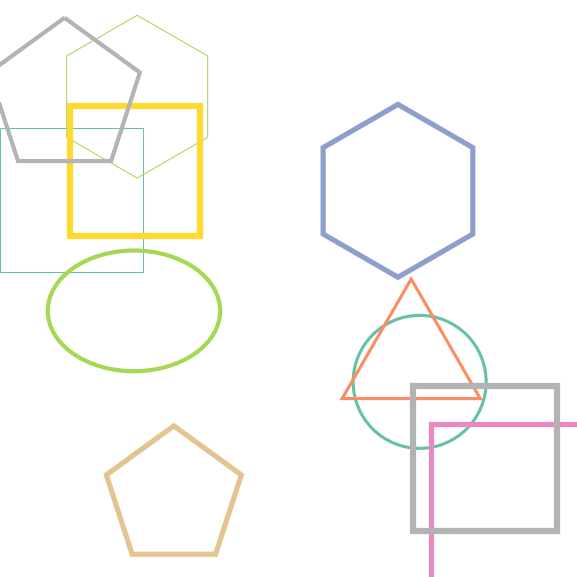[{"shape": "square", "thickness": 0.5, "radius": 0.62, "center": [0.124, 0.652]}, {"shape": "circle", "thickness": 1.5, "radius": 0.58, "center": [0.727, 0.338]}, {"shape": "triangle", "thickness": 1.5, "radius": 0.69, "center": [0.712, 0.378]}, {"shape": "hexagon", "thickness": 2.5, "radius": 0.75, "center": [0.689, 0.669]}, {"shape": "square", "thickness": 2.5, "radius": 0.67, "center": [0.88, 0.131]}, {"shape": "hexagon", "thickness": 0.5, "radius": 0.7, "center": [0.238, 0.832]}, {"shape": "oval", "thickness": 2, "radius": 0.75, "center": [0.232, 0.461]}, {"shape": "square", "thickness": 3, "radius": 0.56, "center": [0.234, 0.703]}, {"shape": "pentagon", "thickness": 2.5, "radius": 0.61, "center": [0.301, 0.139]}, {"shape": "square", "thickness": 3, "radius": 0.63, "center": [0.84, 0.206]}, {"shape": "pentagon", "thickness": 2, "radius": 0.69, "center": [0.112, 0.831]}]